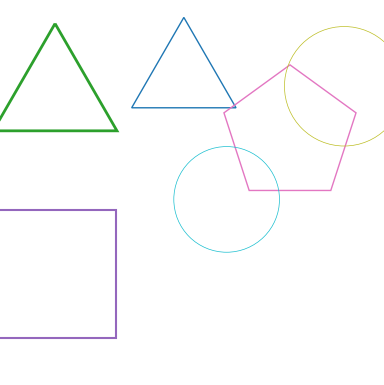[{"shape": "triangle", "thickness": 1, "radius": 0.78, "center": [0.478, 0.798]}, {"shape": "triangle", "thickness": 2, "radius": 0.93, "center": [0.143, 0.753]}, {"shape": "square", "thickness": 1.5, "radius": 0.83, "center": [0.135, 0.288]}, {"shape": "pentagon", "thickness": 1, "radius": 0.9, "center": [0.753, 0.651]}, {"shape": "circle", "thickness": 0.5, "radius": 0.78, "center": [0.894, 0.776]}, {"shape": "circle", "thickness": 0.5, "radius": 0.69, "center": [0.589, 0.482]}]